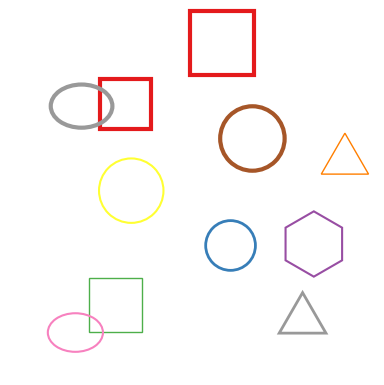[{"shape": "square", "thickness": 3, "radius": 0.42, "center": [0.576, 0.888]}, {"shape": "square", "thickness": 3, "radius": 0.33, "center": [0.326, 0.73]}, {"shape": "circle", "thickness": 2, "radius": 0.32, "center": [0.599, 0.362]}, {"shape": "square", "thickness": 1, "radius": 0.35, "center": [0.301, 0.208]}, {"shape": "hexagon", "thickness": 1.5, "radius": 0.42, "center": [0.815, 0.366]}, {"shape": "triangle", "thickness": 1, "radius": 0.35, "center": [0.896, 0.583]}, {"shape": "circle", "thickness": 1.5, "radius": 0.42, "center": [0.341, 0.505]}, {"shape": "circle", "thickness": 3, "radius": 0.42, "center": [0.656, 0.64]}, {"shape": "oval", "thickness": 1.5, "radius": 0.36, "center": [0.196, 0.136]}, {"shape": "triangle", "thickness": 2, "radius": 0.35, "center": [0.786, 0.17]}, {"shape": "oval", "thickness": 3, "radius": 0.4, "center": [0.212, 0.724]}]